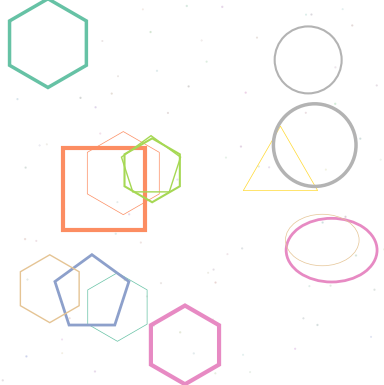[{"shape": "hexagon", "thickness": 0.5, "radius": 0.45, "center": [0.305, 0.203]}, {"shape": "hexagon", "thickness": 2.5, "radius": 0.58, "center": [0.125, 0.888]}, {"shape": "square", "thickness": 3, "radius": 0.53, "center": [0.27, 0.508]}, {"shape": "hexagon", "thickness": 0.5, "radius": 0.54, "center": [0.32, 0.55]}, {"shape": "pentagon", "thickness": 2, "radius": 0.51, "center": [0.239, 0.237]}, {"shape": "oval", "thickness": 2, "radius": 0.59, "center": [0.861, 0.35]}, {"shape": "hexagon", "thickness": 3, "radius": 0.51, "center": [0.48, 0.104]}, {"shape": "pentagon", "thickness": 1, "radius": 0.4, "center": [0.392, 0.567]}, {"shape": "hexagon", "thickness": 1.5, "radius": 0.41, "center": [0.395, 0.558]}, {"shape": "triangle", "thickness": 0.5, "radius": 0.56, "center": [0.728, 0.561]}, {"shape": "oval", "thickness": 0.5, "radius": 0.48, "center": [0.837, 0.377]}, {"shape": "hexagon", "thickness": 1, "radius": 0.44, "center": [0.129, 0.25]}, {"shape": "circle", "thickness": 1.5, "radius": 0.43, "center": [0.8, 0.844]}, {"shape": "circle", "thickness": 2.5, "radius": 0.54, "center": [0.817, 0.623]}]